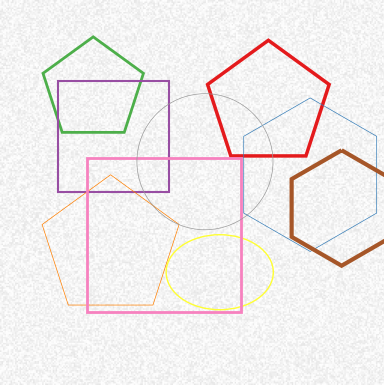[{"shape": "pentagon", "thickness": 2.5, "radius": 0.83, "center": [0.697, 0.729]}, {"shape": "hexagon", "thickness": 0.5, "radius": 1.0, "center": [0.806, 0.546]}, {"shape": "pentagon", "thickness": 2, "radius": 0.69, "center": [0.242, 0.767]}, {"shape": "square", "thickness": 1.5, "radius": 0.72, "center": [0.294, 0.646]}, {"shape": "pentagon", "thickness": 0.5, "radius": 0.94, "center": [0.287, 0.359]}, {"shape": "oval", "thickness": 1, "radius": 0.7, "center": [0.571, 0.293]}, {"shape": "hexagon", "thickness": 3, "radius": 0.75, "center": [0.887, 0.46]}, {"shape": "square", "thickness": 2, "radius": 1.0, "center": [0.427, 0.389]}, {"shape": "circle", "thickness": 0.5, "radius": 0.88, "center": [0.532, 0.58]}]